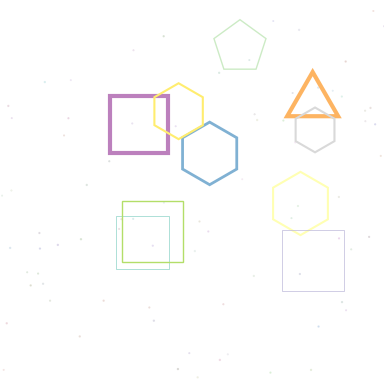[{"shape": "square", "thickness": 0.5, "radius": 0.35, "center": [0.37, 0.369]}, {"shape": "hexagon", "thickness": 1.5, "radius": 0.41, "center": [0.78, 0.471]}, {"shape": "square", "thickness": 0.5, "radius": 0.4, "center": [0.813, 0.323]}, {"shape": "hexagon", "thickness": 2, "radius": 0.41, "center": [0.545, 0.602]}, {"shape": "triangle", "thickness": 3, "radius": 0.38, "center": [0.812, 0.736]}, {"shape": "square", "thickness": 1, "radius": 0.39, "center": [0.396, 0.399]}, {"shape": "hexagon", "thickness": 1.5, "radius": 0.29, "center": [0.818, 0.663]}, {"shape": "square", "thickness": 3, "radius": 0.37, "center": [0.362, 0.676]}, {"shape": "pentagon", "thickness": 1, "radius": 0.36, "center": [0.623, 0.878]}, {"shape": "hexagon", "thickness": 1.5, "radius": 0.36, "center": [0.464, 0.711]}]